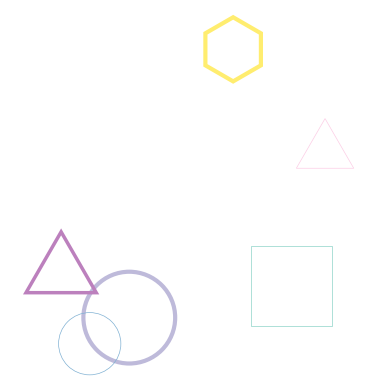[{"shape": "square", "thickness": 0.5, "radius": 0.52, "center": [0.757, 0.258]}, {"shape": "circle", "thickness": 3, "radius": 0.6, "center": [0.336, 0.175]}, {"shape": "circle", "thickness": 0.5, "radius": 0.4, "center": [0.233, 0.107]}, {"shape": "triangle", "thickness": 0.5, "radius": 0.43, "center": [0.844, 0.606]}, {"shape": "triangle", "thickness": 2.5, "radius": 0.53, "center": [0.159, 0.292]}, {"shape": "hexagon", "thickness": 3, "radius": 0.42, "center": [0.606, 0.872]}]